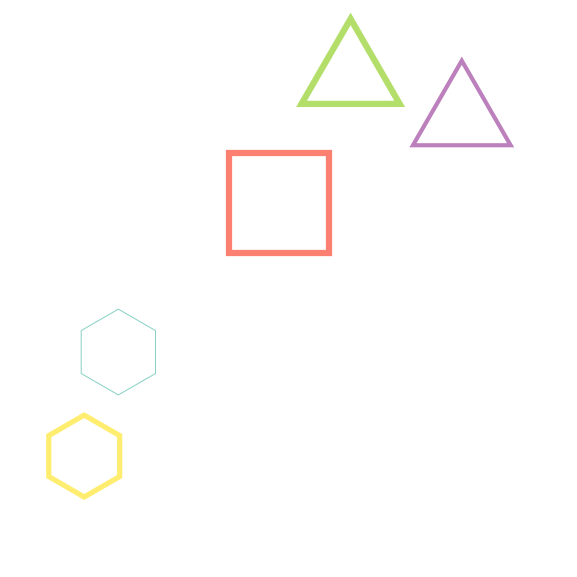[{"shape": "hexagon", "thickness": 0.5, "radius": 0.37, "center": [0.205, 0.39]}, {"shape": "square", "thickness": 3, "radius": 0.43, "center": [0.484, 0.648]}, {"shape": "triangle", "thickness": 3, "radius": 0.49, "center": [0.607, 0.868]}, {"shape": "triangle", "thickness": 2, "radius": 0.49, "center": [0.8, 0.796]}, {"shape": "hexagon", "thickness": 2.5, "radius": 0.35, "center": [0.146, 0.209]}]